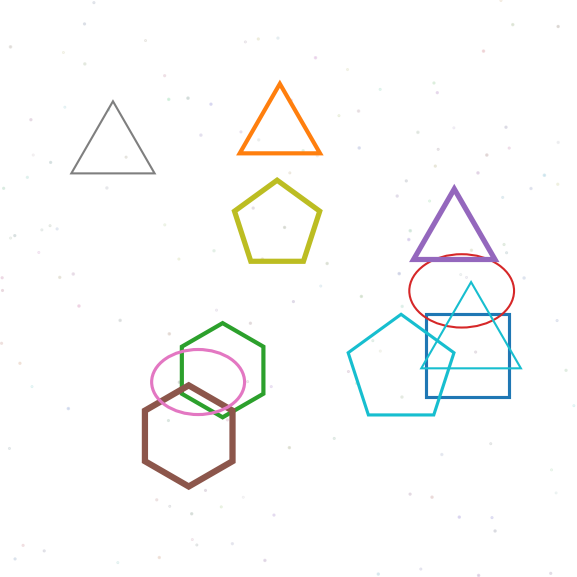[{"shape": "square", "thickness": 1.5, "radius": 0.36, "center": [0.809, 0.384]}, {"shape": "triangle", "thickness": 2, "radius": 0.4, "center": [0.485, 0.774]}, {"shape": "hexagon", "thickness": 2, "radius": 0.41, "center": [0.386, 0.358]}, {"shape": "oval", "thickness": 1, "radius": 0.45, "center": [0.799, 0.495]}, {"shape": "triangle", "thickness": 2.5, "radius": 0.41, "center": [0.787, 0.59]}, {"shape": "hexagon", "thickness": 3, "radius": 0.44, "center": [0.327, 0.244]}, {"shape": "oval", "thickness": 1.5, "radius": 0.4, "center": [0.343, 0.338]}, {"shape": "triangle", "thickness": 1, "radius": 0.42, "center": [0.196, 0.741]}, {"shape": "pentagon", "thickness": 2.5, "radius": 0.39, "center": [0.48, 0.609]}, {"shape": "triangle", "thickness": 1, "radius": 0.5, "center": [0.816, 0.411]}, {"shape": "pentagon", "thickness": 1.5, "radius": 0.48, "center": [0.695, 0.359]}]